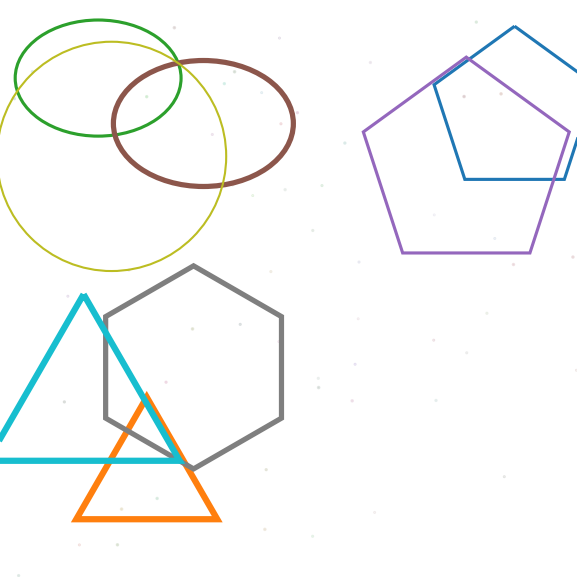[{"shape": "pentagon", "thickness": 1.5, "radius": 0.73, "center": [0.891, 0.807]}, {"shape": "triangle", "thickness": 3, "radius": 0.7, "center": [0.254, 0.171]}, {"shape": "oval", "thickness": 1.5, "radius": 0.72, "center": [0.17, 0.864]}, {"shape": "pentagon", "thickness": 1.5, "radius": 0.94, "center": [0.807, 0.713]}, {"shape": "oval", "thickness": 2.5, "radius": 0.78, "center": [0.352, 0.785]}, {"shape": "hexagon", "thickness": 2.5, "radius": 0.88, "center": [0.335, 0.363]}, {"shape": "circle", "thickness": 1, "radius": 0.99, "center": [0.193, 0.728]}, {"shape": "triangle", "thickness": 3, "radius": 0.96, "center": [0.145, 0.297]}]